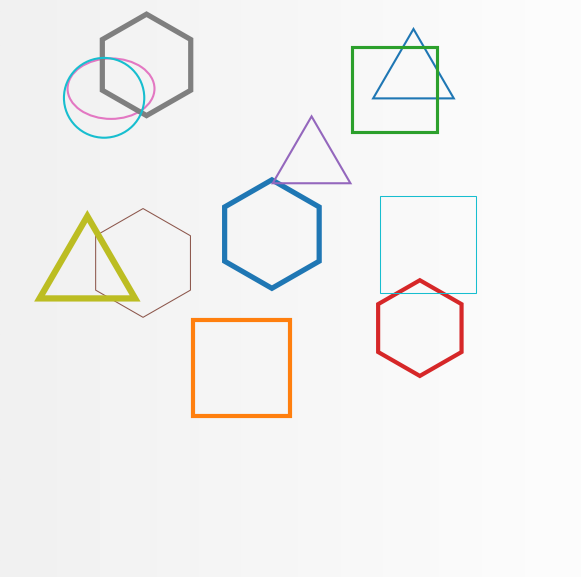[{"shape": "triangle", "thickness": 1, "radius": 0.4, "center": [0.711, 0.869]}, {"shape": "hexagon", "thickness": 2.5, "radius": 0.47, "center": [0.468, 0.594]}, {"shape": "square", "thickness": 2, "radius": 0.42, "center": [0.415, 0.362]}, {"shape": "square", "thickness": 1.5, "radius": 0.37, "center": [0.679, 0.844]}, {"shape": "hexagon", "thickness": 2, "radius": 0.41, "center": [0.722, 0.431]}, {"shape": "triangle", "thickness": 1, "radius": 0.39, "center": [0.536, 0.72]}, {"shape": "hexagon", "thickness": 0.5, "radius": 0.47, "center": [0.246, 0.544]}, {"shape": "oval", "thickness": 1, "radius": 0.37, "center": [0.191, 0.846]}, {"shape": "hexagon", "thickness": 2.5, "radius": 0.44, "center": [0.252, 0.887]}, {"shape": "triangle", "thickness": 3, "radius": 0.47, "center": [0.15, 0.53]}, {"shape": "circle", "thickness": 1, "radius": 0.35, "center": [0.179, 0.83]}, {"shape": "square", "thickness": 0.5, "radius": 0.42, "center": [0.736, 0.576]}]